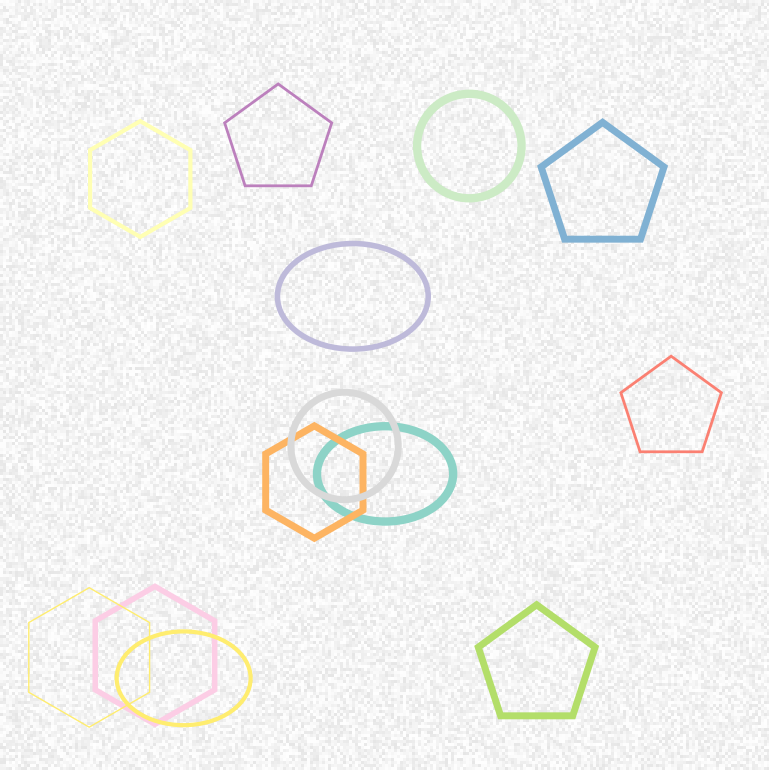[{"shape": "oval", "thickness": 3, "radius": 0.44, "center": [0.5, 0.385]}, {"shape": "hexagon", "thickness": 1.5, "radius": 0.38, "center": [0.182, 0.767]}, {"shape": "oval", "thickness": 2, "radius": 0.49, "center": [0.458, 0.615]}, {"shape": "pentagon", "thickness": 1, "radius": 0.34, "center": [0.872, 0.469]}, {"shape": "pentagon", "thickness": 2.5, "radius": 0.42, "center": [0.783, 0.757]}, {"shape": "hexagon", "thickness": 2.5, "radius": 0.36, "center": [0.408, 0.374]}, {"shape": "pentagon", "thickness": 2.5, "radius": 0.4, "center": [0.697, 0.135]}, {"shape": "hexagon", "thickness": 2, "radius": 0.45, "center": [0.201, 0.149]}, {"shape": "circle", "thickness": 2.5, "radius": 0.35, "center": [0.447, 0.421]}, {"shape": "pentagon", "thickness": 1, "radius": 0.37, "center": [0.361, 0.818]}, {"shape": "circle", "thickness": 3, "radius": 0.34, "center": [0.61, 0.81]}, {"shape": "oval", "thickness": 1.5, "radius": 0.43, "center": [0.239, 0.119]}, {"shape": "hexagon", "thickness": 0.5, "radius": 0.45, "center": [0.116, 0.146]}]